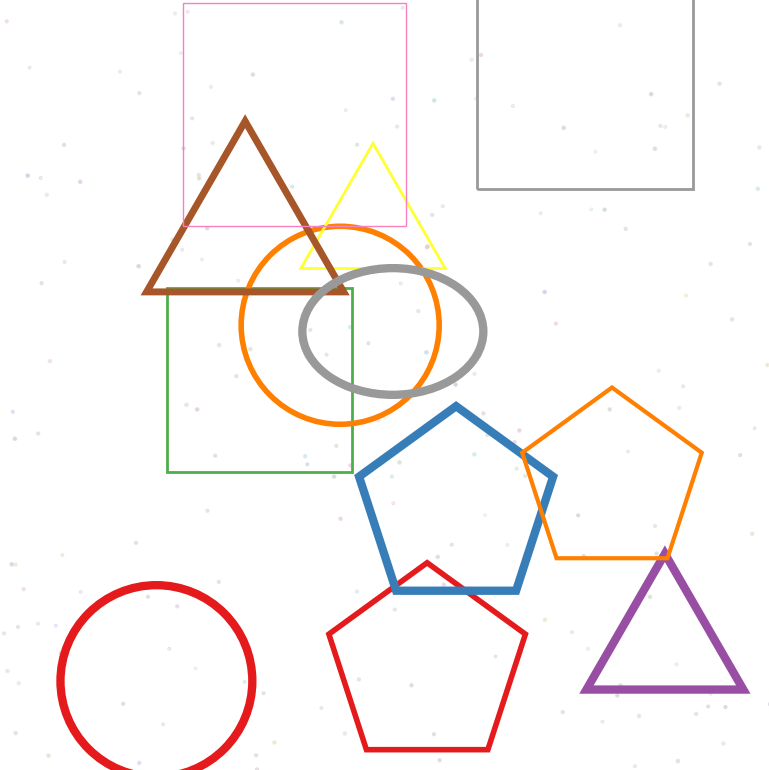[{"shape": "circle", "thickness": 3, "radius": 0.62, "center": [0.203, 0.115]}, {"shape": "pentagon", "thickness": 2, "radius": 0.67, "center": [0.555, 0.135]}, {"shape": "pentagon", "thickness": 3, "radius": 0.66, "center": [0.592, 0.34]}, {"shape": "square", "thickness": 1, "radius": 0.6, "center": [0.337, 0.506]}, {"shape": "triangle", "thickness": 3, "radius": 0.59, "center": [0.863, 0.163]}, {"shape": "pentagon", "thickness": 1.5, "radius": 0.61, "center": [0.795, 0.374]}, {"shape": "circle", "thickness": 2, "radius": 0.64, "center": [0.442, 0.578]}, {"shape": "triangle", "thickness": 1, "radius": 0.54, "center": [0.484, 0.705]}, {"shape": "triangle", "thickness": 2.5, "radius": 0.74, "center": [0.318, 0.695]}, {"shape": "square", "thickness": 0.5, "radius": 0.72, "center": [0.383, 0.851]}, {"shape": "square", "thickness": 1, "radius": 0.7, "center": [0.76, 0.895]}, {"shape": "oval", "thickness": 3, "radius": 0.59, "center": [0.51, 0.57]}]